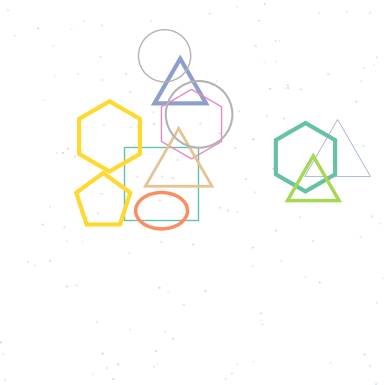[{"shape": "square", "thickness": 1, "radius": 0.48, "center": [0.418, 0.523]}, {"shape": "hexagon", "thickness": 3, "radius": 0.44, "center": [0.793, 0.592]}, {"shape": "oval", "thickness": 2.5, "radius": 0.34, "center": [0.42, 0.453]}, {"shape": "triangle", "thickness": 3, "radius": 0.39, "center": [0.468, 0.77]}, {"shape": "triangle", "thickness": 0.5, "radius": 0.49, "center": [0.877, 0.591]}, {"shape": "hexagon", "thickness": 1, "radius": 0.45, "center": [0.497, 0.678]}, {"shape": "triangle", "thickness": 2.5, "radius": 0.39, "center": [0.814, 0.518]}, {"shape": "pentagon", "thickness": 3, "radius": 0.37, "center": [0.268, 0.477]}, {"shape": "hexagon", "thickness": 3, "radius": 0.46, "center": [0.284, 0.646]}, {"shape": "triangle", "thickness": 2, "radius": 0.5, "center": [0.464, 0.566]}, {"shape": "circle", "thickness": 1, "radius": 0.34, "center": [0.428, 0.855]}, {"shape": "circle", "thickness": 1.5, "radius": 0.43, "center": [0.517, 0.703]}]